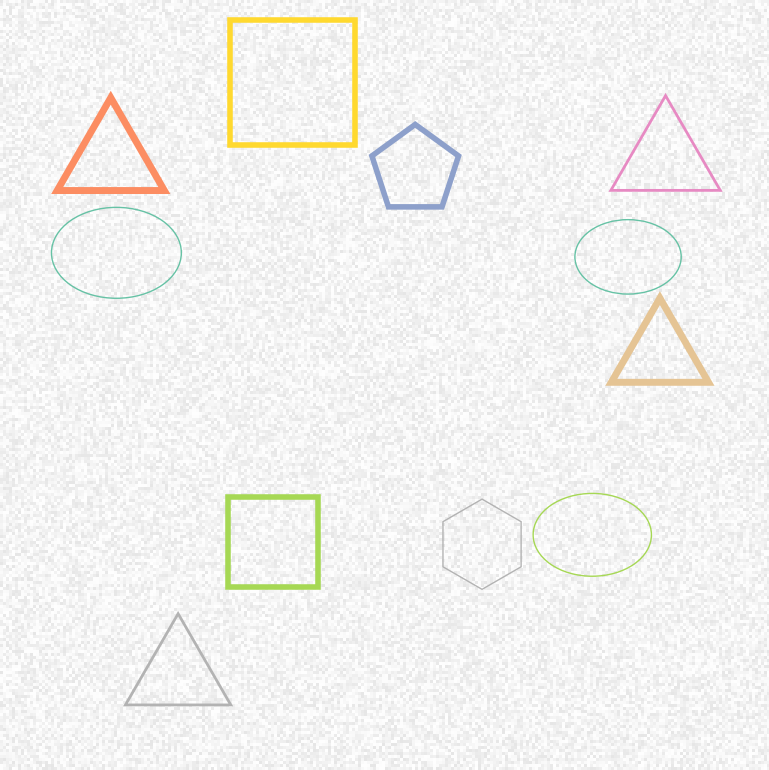[{"shape": "oval", "thickness": 0.5, "radius": 0.35, "center": [0.816, 0.666]}, {"shape": "oval", "thickness": 0.5, "radius": 0.42, "center": [0.151, 0.672]}, {"shape": "triangle", "thickness": 2.5, "radius": 0.4, "center": [0.144, 0.793]}, {"shape": "pentagon", "thickness": 2, "radius": 0.3, "center": [0.539, 0.779]}, {"shape": "triangle", "thickness": 1, "radius": 0.41, "center": [0.864, 0.794]}, {"shape": "square", "thickness": 2, "radius": 0.29, "center": [0.354, 0.296]}, {"shape": "oval", "thickness": 0.5, "radius": 0.38, "center": [0.769, 0.305]}, {"shape": "square", "thickness": 2, "radius": 0.41, "center": [0.38, 0.892]}, {"shape": "triangle", "thickness": 2.5, "radius": 0.36, "center": [0.857, 0.54]}, {"shape": "triangle", "thickness": 1, "radius": 0.4, "center": [0.231, 0.124]}, {"shape": "hexagon", "thickness": 0.5, "radius": 0.29, "center": [0.626, 0.293]}]